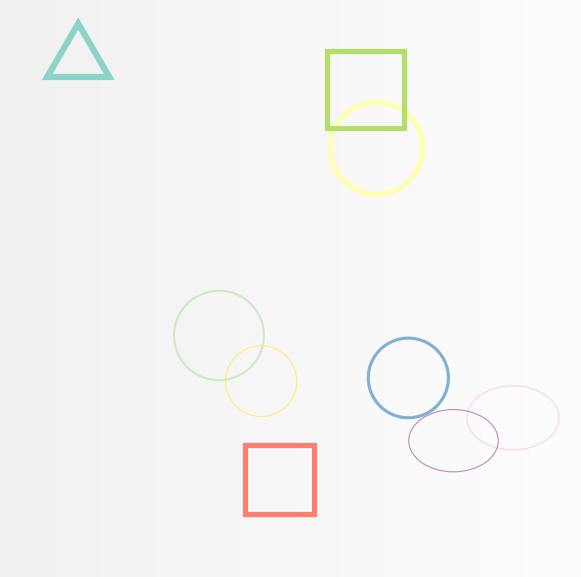[{"shape": "triangle", "thickness": 3, "radius": 0.31, "center": [0.135, 0.897]}, {"shape": "circle", "thickness": 2.5, "radius": 0.4, "center": [0.648, 0.743]}, {"shape": "square", "thickness": 2.5, "radius": 0.3, "center": [0.481, 0.168]}, {"shape": "circle", "thickness": 1.5, "radius": 0.34, "center": [0.703, 0.345]}, {"shape": "square", "thickness": 2.5, "radius": 0.33, "center": [0.629, 0.844]}, {"shape": "oval", "thickness": 0.5, "radius": 0.4, "center": [0.883, 0.276]}, {"shape": "oval", "thickness": 0.5, "radius": 0.38, "center": [0.78, 0.236]}, {"shape": "circle", "thickness": 1, "radius": 0.39, "center": [0.377, 0.418]}, {"shape": "circle", "thickness": 0.5, "radius": 0.31, "center": [0.449, 0.339]}]